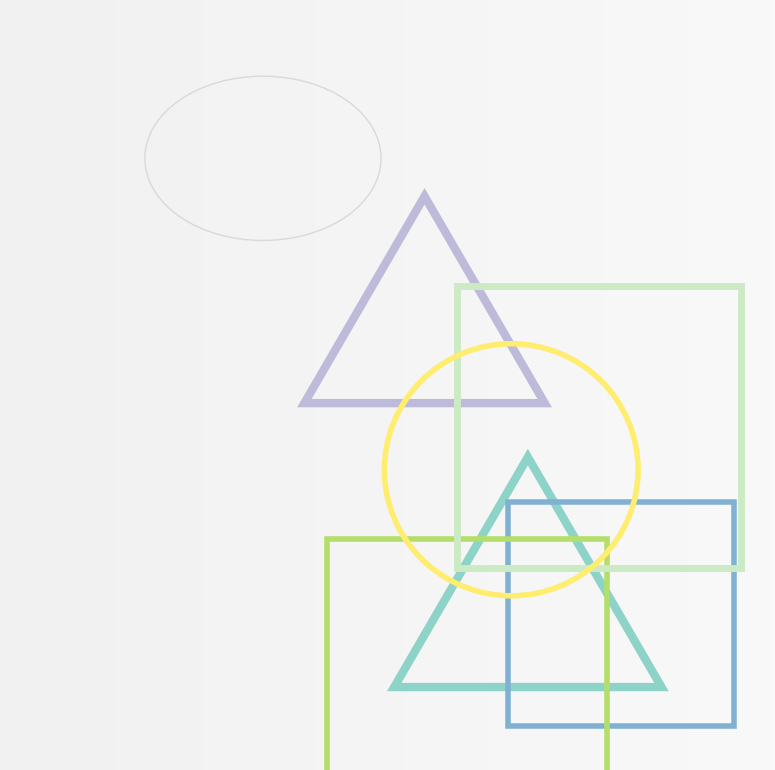[{"shape": "triangle", "thickness": 3, "radius": 1.0, "center": [0.681, 0.207]}, {"shape": "triangle", "thickness": 3, "radius": 0.9, "center": [0.548, 0.566]}, {"shape": "square", "thickness": 2, "radius": 0.73, "center": [0.801, 0.203]}, {"shape": "square", "thickness": 2, "radius": 0.9, "center": [0.603, 0.12]}, {"shape": "oval", "thickness": 0.5, "radius": 0.76, "center": [0.339, 0.794]}, {"shape": "square", "thickness": 2.5, "radius": 0.92, "center": [0.773, 0.445]}, {"shape": "circle", "thickness": 2, "radius": 0.82, "center": [0.66, 0.39]}]